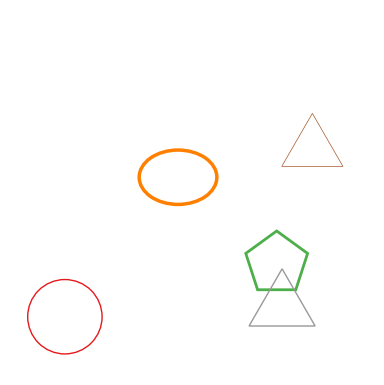[{"shape": "circle", "thickness": 1, "radius": 0.48, "center": [0.169, 0.177]}, {"shape": "pentagon", "thickness": 2, "radius": 0.42, "center": [0.719, 0.316]}, {"shape": "oval", "thickness": 2.5, "radius": 0.5, "center": [0.462, 0.54]}, {"shape": "triangle", "thickness": 0.5, "radius": 0.46, "center": [0.811, 0.614]}, {"shape": "triangle", "thickness": 1, "radius": 0.5, "center": [0.733, 0.203]}]